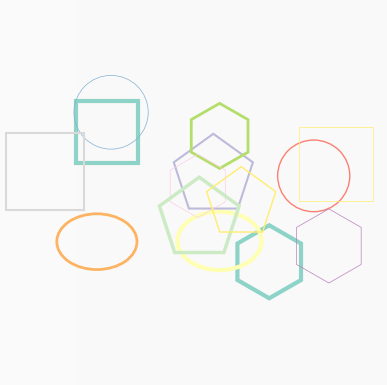[{"shape": "square", "thickness": 3, "radius": 0.4, "center": [0.276, 0.657]}, {"shape": "hexagon", "thickness": 3, "radius": 0.47, "center": [0.695, 0.32]}, {"shape": "oval", "thickness": 3, "radius": 0.54, "center": [0.567, 0.374]}, {"shape": "pentagon", "thickness": 1.5, "radius": 0.54, "center": [0.551, 0.545]}, {"shape": "circle", "thickness": 1, "radius": 0.47, "center": [0.81, 0.543]}, {"shape": "circle", "thickness": 0.5, "radius": 0.48, "center": [0.287, 0.708]}, {"shape": "oval", "thickness": 2, "radius": 0.52, "center": [0.25, 0.372]}, {"shape": "hexagon", "thickness": 2, "radius": 0.42, "center": [0.567, 0.647]}, {"shape": "hexagon", "thickness": 0.5, "radius": 0.41, "center": [0.51, 0.517]}, {"shape": "square", "thickness": 1.5, "radius": 0.5, "center": [0.116, 0.555]}, {"shape": "hexagon", "thickness": 0.5, "radius": 0.48, "center": [0.849, 0.361]}, {"shape": "pentagon", "thickness": 2.5, "radius": 0.54, "center": [0.514, 0.432]}, {"shape": "pentagon", "thickness": 1, "radius": 0.47, "center": [0.622, 0.473]}, {"shape": "square", "thickness": 0.5, "radius": 0.48, "center": [0.867, 0.574]}]